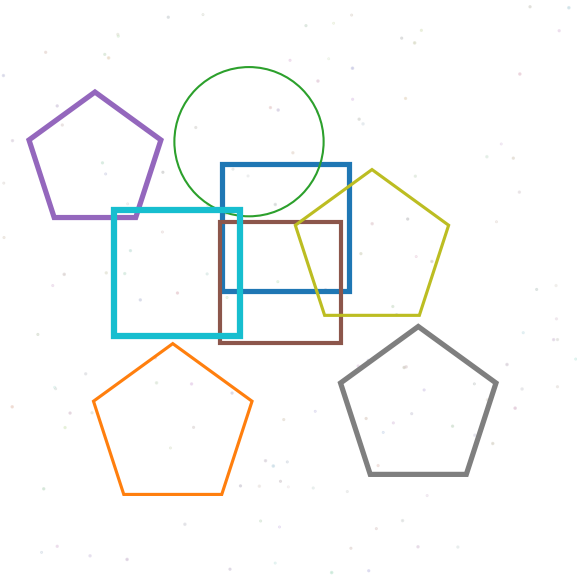[{"shape": "square", "thickness": 2.5, "radius": 0.55, "center": [0.494, 0.605]}, {"shape": "pentagon", "thickness": 1.5, "radius": 0.72, "center": [0.299, 0.26]}, {"shape": "circle", "thickness": 1, "radius": 0.65, "center": [0.431, 0.754]}, {"shape": "pentagon", "thickness": 2.5, "radius": 0.6, "center": [0.164, 0.72]}, {"shape": "square", "thickness": 2, "radius": 0.52, "center": [0.486, 0.51]}, {"shape": "pentagon", "thickness": 2.5, "radius": 0.71, "center": [0.724, 0.292]}, {"shape": "pentagon", "thickness": 1.5, "radius": 0.7, "center": [0.644, 0.566]}, {"shape": "square", "thickness": 3, "radius": 0.54, "center": [0.307, 0.526]}]